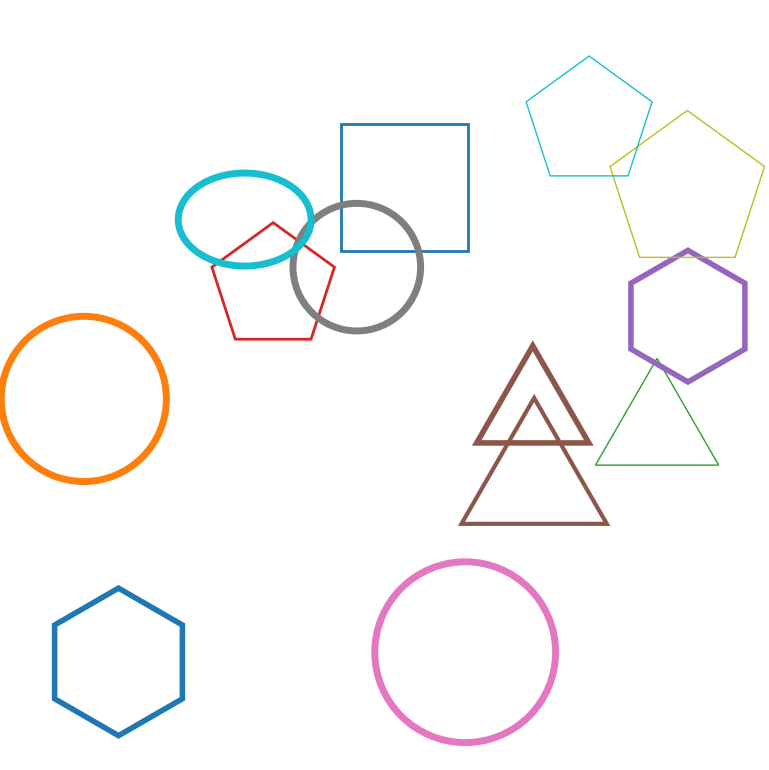[{"shape": "hexagon", "thickness": 2, "radius": 0.48, "center": [0.154, 0.14]}, {"shape": "square", "thickness": 1, "radius": 0.41, "center": [0.526, 0.756]}, {"shape": "circle", "thickness": 2.5, "radius": 0.54, "center": [0.109, 0.482]}, {"shape": "triangle", "thickness": 0.5, "radius": 0.46, "center": [0.853, 0.442]}, {"shape": "pentagon", "thickness": 1, "radius": 0.42, "center": [0.355, 0.627]}, {"shape": "hexagon", "thickness": 2, "radius": 0.43, "center": [0.893, 0.589]}, {"shape": "triangle", "thickness": 1.5, "radius": 0.54, "center": [0.694, 0.374]}, {"shape": "triangle", "thickness": 2, "radius": 0.42, "center": [0.692, 0.467]}, {"shape": "circle", "thickness": 2.5, "radius": 0.59, "center": [0.604, 0.153]}, {"shape": "circle", "thickness": 2.5, "radius": 0.41, "center": [0.463, 0.653]}, {"shape": "pentagon", "thickness": 0.5, "radius": 0.53, "center": [0.893, 0.751]}, {"shape": "oval", "thickness": 2.5, "radius": 0.43, "center": [0.318, 0.715]}, {"shape": "pentagon", "thickness": 0.5, "radius": 0.43, "center": [0.765, 0.841]}]